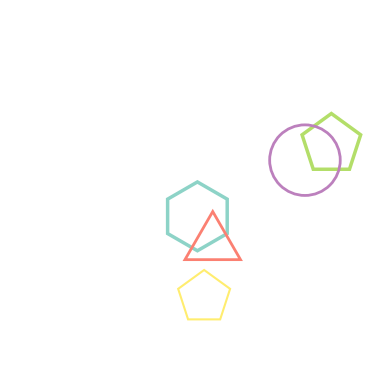[{"shape": "hexagon", "thickness": 2.5, "radius": 0.45, "center": [0.513, 0.438]}, {"shape": "triangle", "thickness": 2, "radius": 0.42, "center": [0.553, 0.367]}, {"shape": "pentagon", "thickness": 2.5, "radius": 0.4, "center": [0.861, 0.625]}, {"shape": "circle", "thickness": 2, "radius": 0.46, "center": [0.792, 0.584]}, {"shape": "pentagon", "thickness": 1.5, "radius": 0.35, "center": [0.53, 0.228]}]